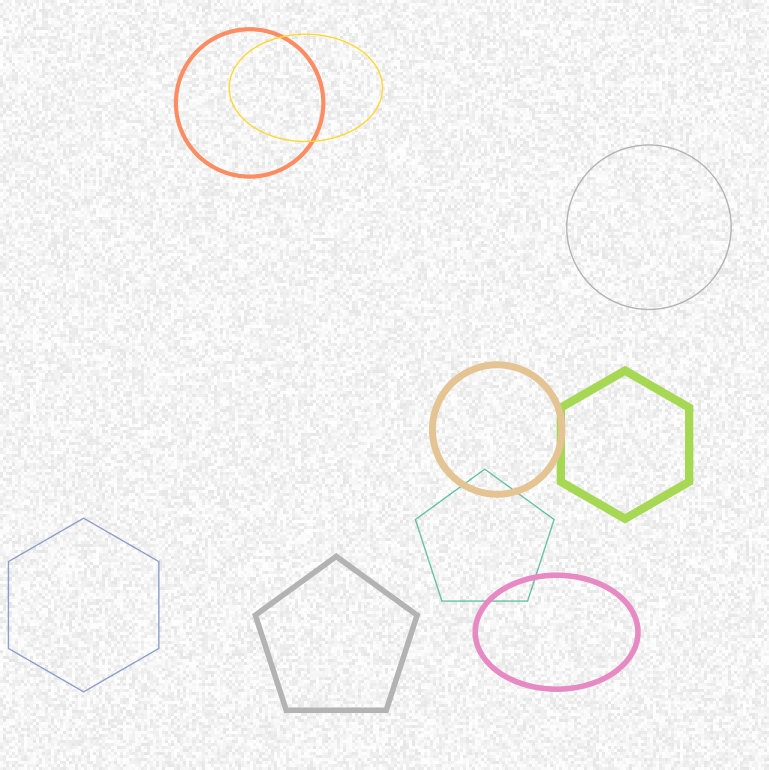[{"shape": "pentagon", "thickness": 0.5, "radius": 0.47, "center": [0.63, 0.296]}, {"shape": "circle", "thickness": 1.5, "radius": 0.48, "center": [0.324, 0.866]}, {"shape": "hexagon", "thickness": 0.5, "radius": 0.56, "center": [0.109, 0.214]}, {"shape": "oval", "thickness": 2, "radius": 0.53, "center": [0.723, 0.179]}, {"shape": "hexagon", "thickness": 3, "radius": 0.48, "center": [0.812, 0.422]}, {"shape": "oval", "thickness": 0.5, "radius": 0.5, "center": [0.397, 0.886]}, {"shape": "circle", "thickness": 2.5, "radius": 0.42, "center": [0.646, 0.442]}, {"shape": "pentagon", "thickness": 2, "radius": 0.55, "center": [0.437, 0.167]}, {"shape": "circle", "thickness": 0.5, "radius": 0.53, "center": [0.843, 0.705]}]